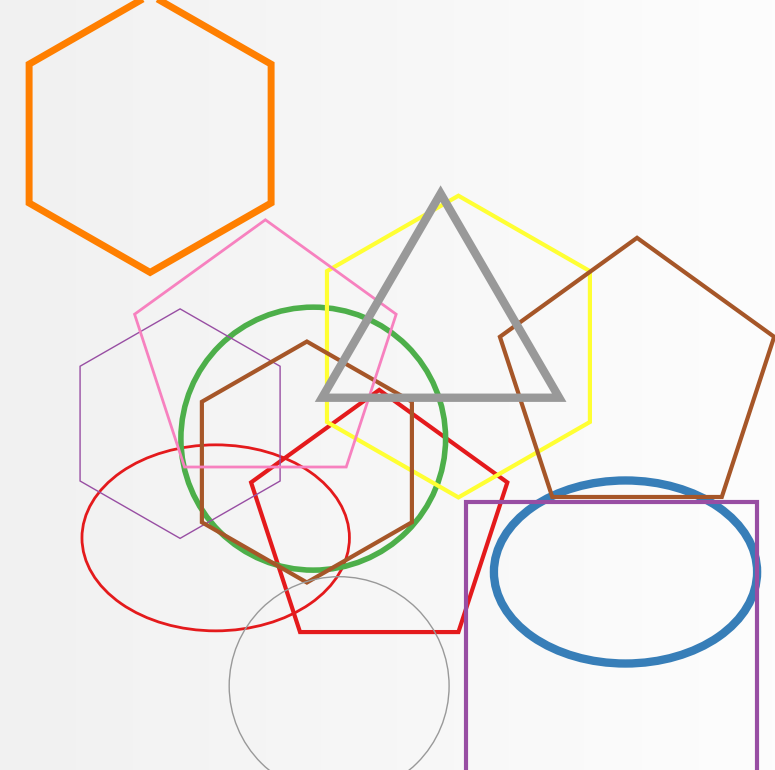[{"shape": "oval", "thickness": 1, "radius": 0.86, "center": [0.278, 0.301]}, {"shape": "pentagon", "thickness": 1.5, "radius": 0.87, "center": [0.489, 0.32]}, {"shape": "oval", "thickness": 3, "radius": 0.85, "center": [0.807, 0.257]}, {"shape": "circle", "thickness": 2, "radius": 0.85, "center": [0.404, 0.43]}, {"shape": "hexagon", "thickness": 0.5, "radius": 0.75, "center": [0.232, 0.45]}, {"shape": "square", "thickness": 1.5, "radius": 0.94, "center": [0.788, 0.16]}, {"shape": "hexagon", "thickness": 2.5, "radius": 0.9, "center": [0.194, 0.827]}, {"shape": "hexagon", "thickness": 1.5, "radius": 0.98, "center": [0.592, 0.55]}, {"shape": "hexagon", "thickness": 1.5, "radius": 0.78, "center": [0.396, 0.4]}, {"shape": "pentagon", "thickness": 1.5, "radius": 0.93, "center": [0.822, 0.505]}, {"shape": "pentagon", "thickness": 1, "radius": 0.89, "center": [0.342, 0.537]}, {"shape": "circle", "thickness": 0.5, "radius": 0.71, "center": [0.438, 0.109]}, {"shape": "triangle", "thickness": 3, "radius": 0.88, "center": [0.569, 0.572]}]